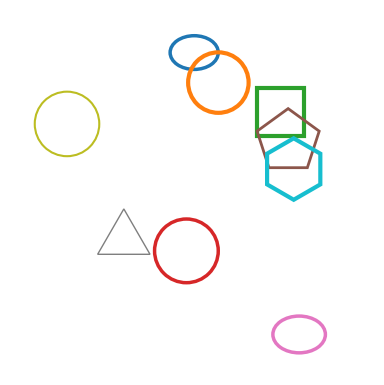[{"shape": "oval", "thickness": 2.5, "radius": 0.31, "center": [0.504, 0.863]}, {"shape": "circle", "thickness": 3, "radius": 0.39, "center": [0.567, 0.785]}, {"shape": "square", "thickness": 3, "radius": 0.31, "center": [0.728, 0.709]}, {"shape": "circle", "thickness": 2.5, "radius": 0.41, "center": [0.484, 0.348]}, {"shape": "pentagon", "thickness": 2, "radius": 0.42, "center": [0.748, 0.633]}, {"shape": "oval", "thickness": 2.5, "radius": 0.34, "center": [0.777, 0.131]}, {"shape": "triangle", "thickness": 1, "radius": 0.39, "center": [0.322, 0.379]}, {"shape": "circle", "thickness": 1.5, "radius": 0.42, "center": [0.174, 0.678]}, {"shape": "hexagon", "thickness": 3, "radius": 0.4, "center": [0.763, 0.561]}]